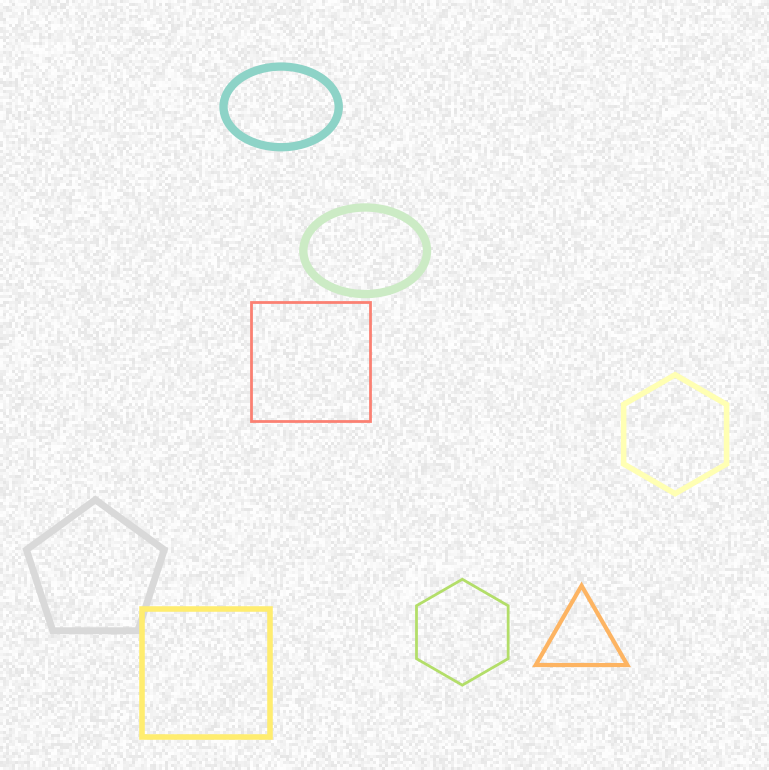[{"shape": "oval", "thickness": 3, "radius": 0.37, "center": [0.365, 0.861]}, {"shape": "hexagon", "thickness": 2, "radius": 0.39, "center": [0.877, 0.436]}, {"shape": "square", "thickness": 1, "radius": 0.39, "center": [0.403, 0.531]}, {"shape": "triangle", "thickness": 1.5, "radius": 0.34, "center": [0.755, 0.171]}, {"shape": "hexagon", "thickness": 1, "radius": 0.34, "center": [0.6, 0.179]}, {"shape": "pentagon", "thickness": 2.5, "radius": 0.47, "center": [0.124, 0.257]}, {"shape": "oval", "thickness": 3, "radius": 0.4, "center": [0.474, 0.674]}, {"shape": "square", "thickness": 2, "radius": 0.42, "center": [0.267, 0.126]}]